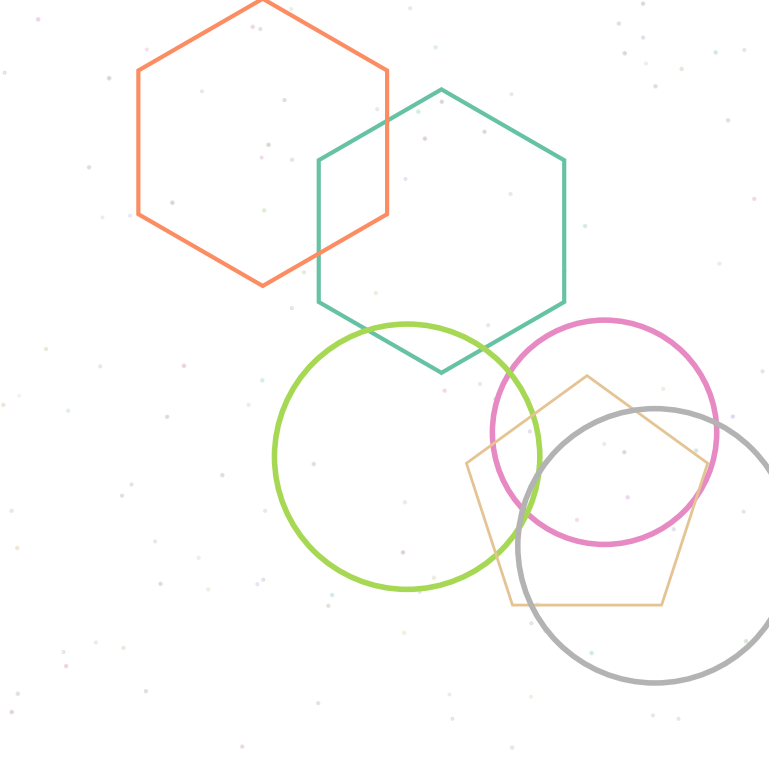[{"shape": "hexagon", "thickness": 1.5, "radius": 0.92, "center": [0.573, 0.7]}, {"shape": "hexagon", "thickness": 1.5, "radius": 0.93, "center": [0.341, 0.815]}, {"shape": "circle", "thickness": 2, "radius": 0.73, "center": [0.785, 0.439]}, {"shape": "circle", "thickness": 2, "radius": 0.86, "center": [0.529, 0.407]}, {"shape": "pentagon", "thickness": 1, "radius": 0.82, "center": [0.762, 0.347]}, {"shape": "circle", "thickness": 2, "radius": 0.89, "center": [0.851, 0.291]}]